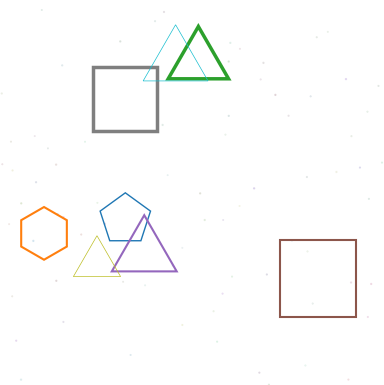[{"shape": "pentagon", "thickness": 1, "radius": 0.34, "center": [0.326, 0.43]}, {"shape": "hexagon", "thickness": 1.5, "radius": 0.34, "center": [0.114, 0.394]}, {"shape": "triangle", "thickness": 2.5, "radius": 0.45, "center": [0.515, 0.841]}, {"shape": "triangle", "thickness": 1.5, "radius": 0.49, "center": [0.375, 0.344]}, {"shape": "square", "thickness": 1.5, "radius": 0.5, "center": [0.826, 0.277]}, {"shape": "square", "thickness": 2.5, "radius": 0.41, "center": [0.326, 0.743]}, {"shape": "triangle", "thickness": 0.5, "radius": 0.35, "center": [0.252, 0.317]}, {"shape": "triangle", "thickness": 0.5, "radius": 0.49, "center": [0.456, 0.838]}]